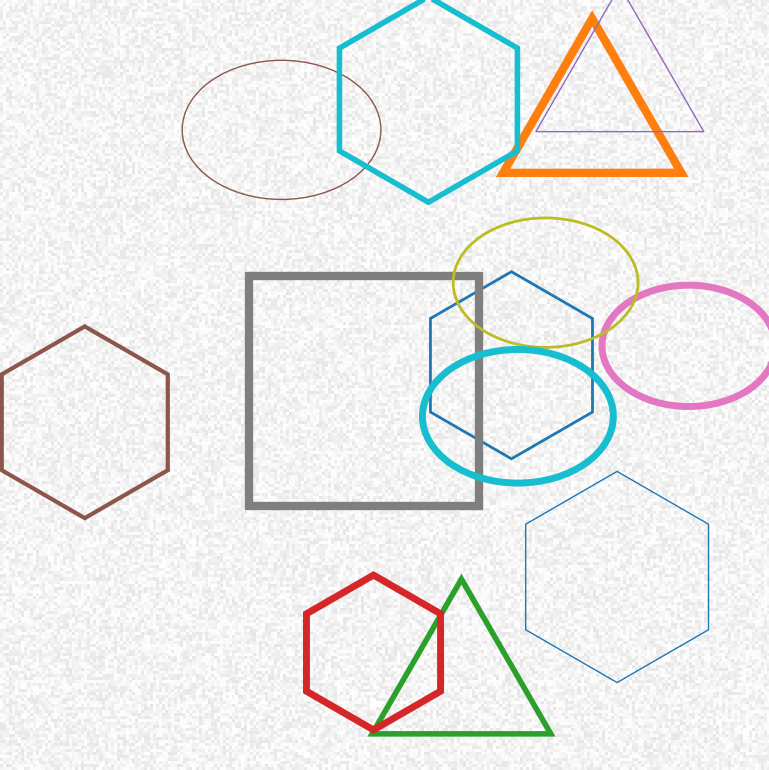[{"shape": "hexagon", "thickness": 0.5, "radius": 0.69, "center": [0.801, 0.251]}, {"shape": "hexagon", "thickness": 1, "radius": 0.61, "center": [0.664, 0.526]}, {"shape": "triangle", "thickness": 3, "radius": 0.67, "center": [0.769, 0.842]}, {"shape": "triangle", "thickness": 2, "radius": 0.67, "center": [0.599, 0.114]}, {"shape": "hexagon", "thickness": 2.5, "radius": 0.5, "center": [0.485, 0.153]}, {"shape": "triangle", "thickness": 0.5, "radius": 0.63, "center": [0.805, 0.892]}, {"shape": "hexagon", "thickness": 1.5, "radius": 0.62, "center": [0.11, 0.452]}, {"shape": "oval", "thickness": 0.5, "radius": 0.65, "center": [0.366, 0.831]}, {"shape": "oval", "thickness": 2.5, "radius": 0.56, "center": [0.894, 0.551]}, {"shape": "square", "thickness": 3, "radius": 0.75, "center": [0.472, 0.492]}, {"shape": "oval", "thickness": 1, "radius": 0.6, "center": [0.709, 0.633]}, {"shape": "hexagon", "thickness": 2, "radius": 0.67, "center": [0.556, 0.871]}, {"shape": "oval", "thickness": 2.5, "radius": 0.62, "center": [0.673, 0.459]}]